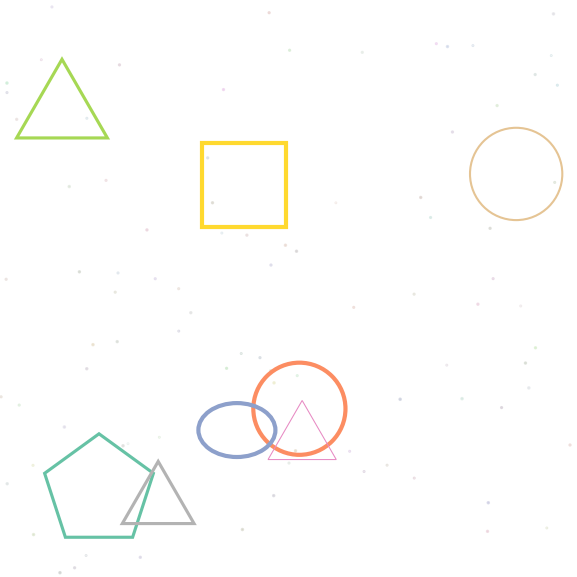[{"shape": "pentagon", "thickness": 1.5, "radius": 0.5, "center": [0.171, 0.149]}, {"shape": "circle", "thickness": 2, "radius": 0.4, "center": [0.518, 0.291]}, {"shape": "oval", "thickness": 2, "radius": 0.33, "center": [0.41, 0.254]}, {"shape": "triangle", "thickness": 0.5, "radius": 0.34, "center": [0.523, 0.237]}, {"shape": "triangle", "thickness": 1.5, "radius": 0.45, "center": [0.107, 0.806]}, {"shape": "square", "thickness": 2, "radius": 0.36, "center": [0.423, 0.679]}, {"shape": "circle", "thickness": 1, "radius": 0.4, "center": [0.894, 0.698]}, {"shape": "triangle", "thickness": 1.5, "radius": 0.36, "center": [0.274, 0.128]}]